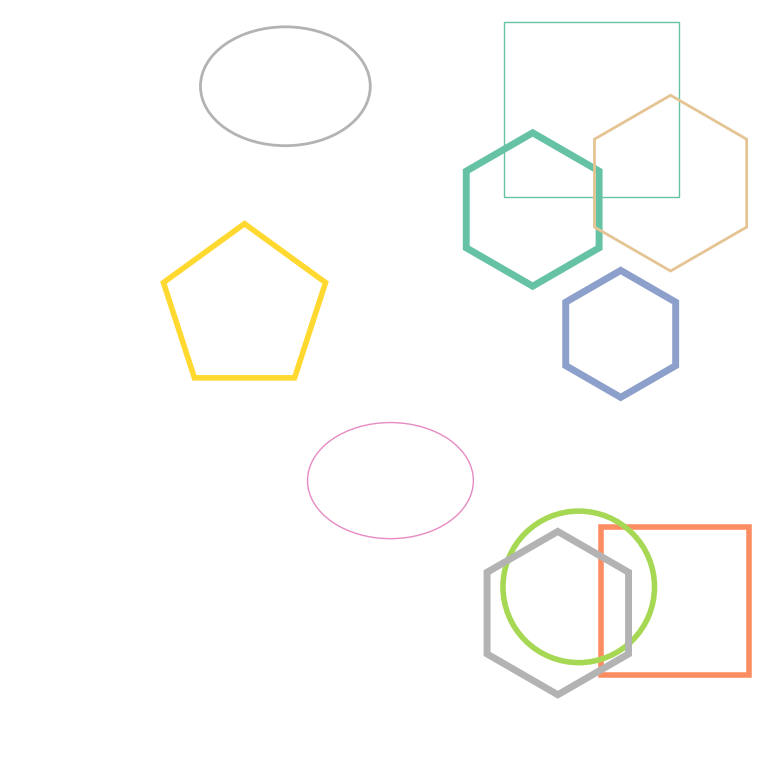[{"shape": "hexagon", "thickness": 2.5, "radius": 0.5, "center": [0.692, 0.728]}, {"shape": "square", "thickness": 0.5, "radius": 0.57, "center": [0.768, 0.857]}, {"shape": "square", "thickness": 2, "radius": 0.48, "center": [0.877, 0.219]}, {"shape": "hexagon", "thickness": 2.5, "radius": 0.41, "center": [0.806, 0.566]}, {"shape": "oval", "thickness": 0.5, "radius": 0.54, "center": [0.507, 0.376]}, {"shape": "circle", "thickness": 2, "radius": 0.49, "center": [0.752, 0.238]}, {"shape": "pentagon", "thickness": 2, "radius": 0.55, "center": [0.318, 0.599]}, {"shape": "hexagon", "thickness": 1, "radius": 0.57, "center": [0.871, 0.762]}, {"shape": "hexagon", "thickness": 2.5, "radius": 0.53, "center": [0.724, 0.204]}, {"shape": "oval", "thickness": 1, "radius": 0.55, "center": [0.371, 0.888]}]